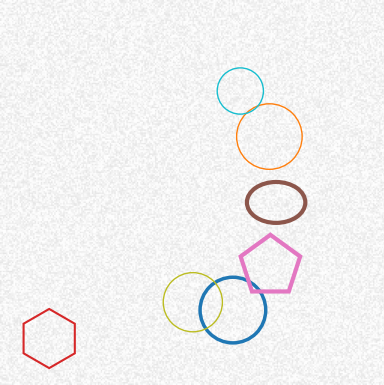[{"shape": "circle", "thickness": 2.5, "radius": 0.43, "center": [0.605, 0.195]}, {"shape": "circle", "thickness": 1, "radius": 0.43, "center": [0.7, 0.645]}, {"shape": "hexagon", "thickness": 1.5, "radius": 0.38, "center": [0.128, 0.121]}, {"shape": "oval", "thickness": 3, "radius": 0.38, "center": [0.717, 0.474]}, {"shape": "pentagon", "thickness": 3, "radius": 0.41, "center": [0.702, 0.309]}, {"shape": "circle", "thickness": 1, "radius": 0.38, "center": [0.501, 0.215]}, {"shape": "circle", "thickness": 1, "radius": 0.3, "center": [0.624, 0.764]}]